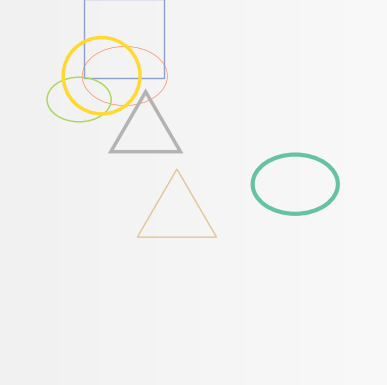[{"shape": "oval", "thickness": 3, "radius": 0.55, "center": [0.762, 0.522]}, {"shape": "oval", "thickness": 0.5, "radius": 0.55, "center": [0.322, 0.803]}, {"shape": "square", "thickness": 1, "radius": 0.51, "center": [0.32, 0.899]}, {"shape": "oval", "thickness": 1, "radius": 0.41, "center": [0.204, 0.742]}, {"shape": "circle", "thickness": 2.5, "radius": 0.5, "center": [0.262, 0.803]}, {"shape": "triangle", "thickness": 1, "radius": 0.59, "center": [0.457, 0.443]}, {"shape": "triangle", "thickness": 2.5, "radius": 0.52, "center": [0.376, 0.658]}]